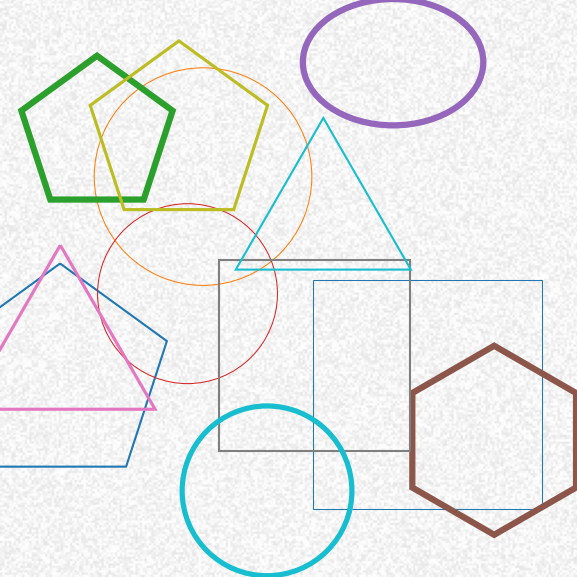[{"shape": "pentagon", "thickness": 1, "radius": 0.97, "center": [0.104, 0.348]}, {"shape": "square", "thickness": 0.5, "radius": 0.99, "center": [0.74, 0.316]}, {"shape": "circle", "thickness": 0.5, "radius": 0.94, "center": [0.352, 0.693]}, {"shape": "pentagon", "thickness": 3, "radius": 0.69, "center": [0.168, 0.765]}, {"shape": "circle", "thickness": 0.5, "radius": 0.78, "center": [0.325, 0.491]}, {"shape": "oval", "thickness": 3, "radius": 0.78, "center": [0.681, 0.891]}, {"shape": "hexagon", "thickness": 3, "radius": 0.82, "center": [0.856, 0.237]}, {"shape": "triangle", "thickness": 1.5, "radius": 0.95, "center": [0.104, 0.385]}, {"shape": "square", "thickness": 1, "radius": 0.83, "center": [0.545, 0.384]}, {"shape": "pentagon", "thickness": 1.5, "radius": 0.81, "center": [0.31, 0.767]}, {"shape": "circle", "thickness": 2.5, "radius": 0.73, "center": [0.462, 0.149]}, {"shape": "triangle", "thickness": 1, "radius": 0.88, "center": [0.56, 0.62]}]